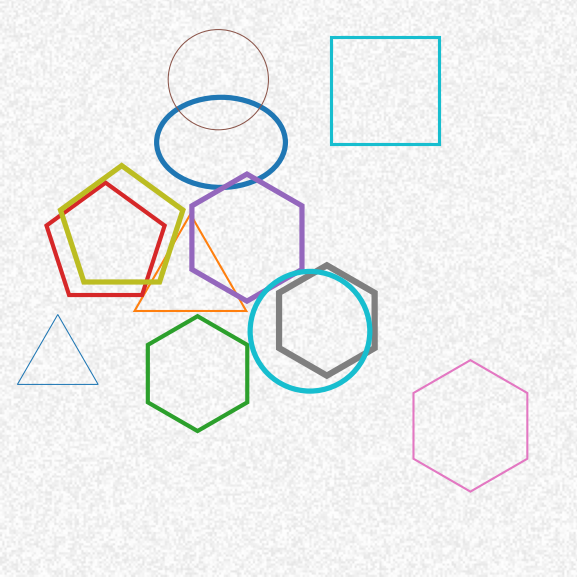[{"shape": "triangle", "thickness": 0.5, "radius": 0.4, "center": [0.1, 0.374]}, {"shape": "oval", "thickness": 2.5, "radius": 0.56, "center": [0.383, 0.753]}, {"shape": "triangle", "thickness": 1, "radius": 0.56, "center": [0.33, 0.516]}, {"shape": "hexagon", "thickness": 2, "radius": 0.5, "center": [0.342, 0.352]}, {"shape": "pentagon", "thickness": 2, "radius": 0.54, "center": [0.183, 0.575]}, {"shape": "hexagon", "thickness": 2.5, "radius": 0.55, "center": [0.428, 0.588]}, {"shape": "circle", "thickness": 0.5, "radius": 0.43, "center": [0.378, 0.861]}, {"shape": "hexagon", "thickness": 1, "radius": 0.57, "center": [0.815, 0.262]}, {"shape": "hexagon", "thickness": 3, "radius": 0.48, "center": [0.566, 0.444]}, {"shape": "pentagon", "thickness": 2.5, "radius": 0.56, "center": [0.211, 0.601]}, {"shape": "square", "thickness": 1.5, "radius": 0.46, "center": [0.666, 0.842]}, {"shape": "circle", "thickness": 2.5, "radius": 0.52, "center": [0.537, 0.426]}]